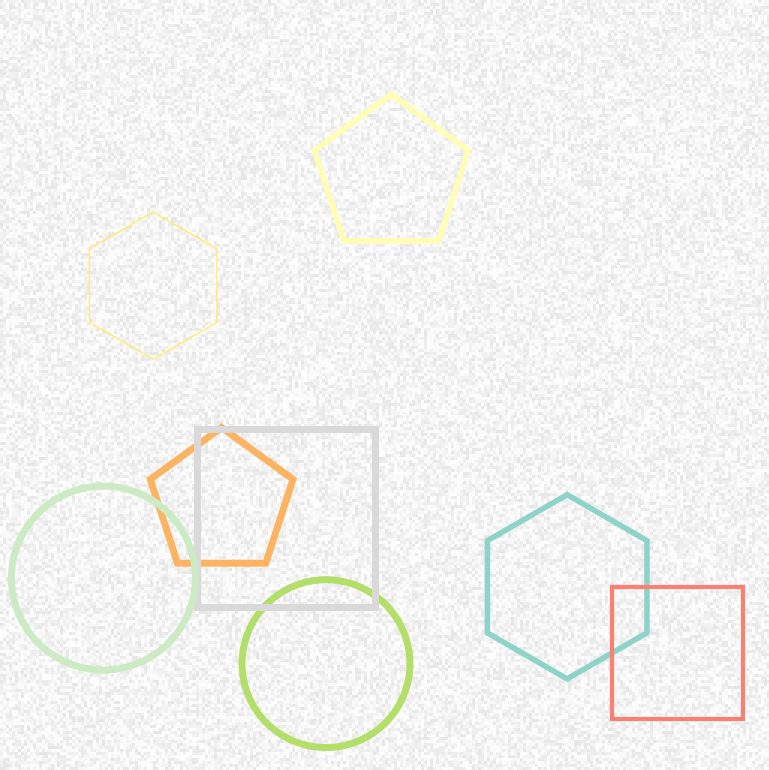[{"shape": "hexagon", "thickness": 2, "radius": 0.6, "center": [0.737, 0.238]}, {"shape": "pentagon", "thickness": 2, "radius": 0.53, "center": [0.508, 0.772]}, {"shape": "square", "thickness": 1.5, "radius": 0.43, "center": [0.88, 0.152]}, {"shape": "pentagon", "thickness": 2.5, "radius": 0.49, "center": [0.288, 0.347]}, {"shape": "circle", "thickness": 2.5, "radius": 0.55, "center": [0.423, 0.138]}, {"shape": "square", "thickness": 2.5, "radius": 0.58, "center": [0.371, 0.328]}, {"shape": "circle", "thickness": 2.5, "radius": 0.6, "center": [0.134, 0.249]}, {"shape": "hexagon", "thickness": 0.5, "radius": 0.48, "center": [0.199, 0.629]}]